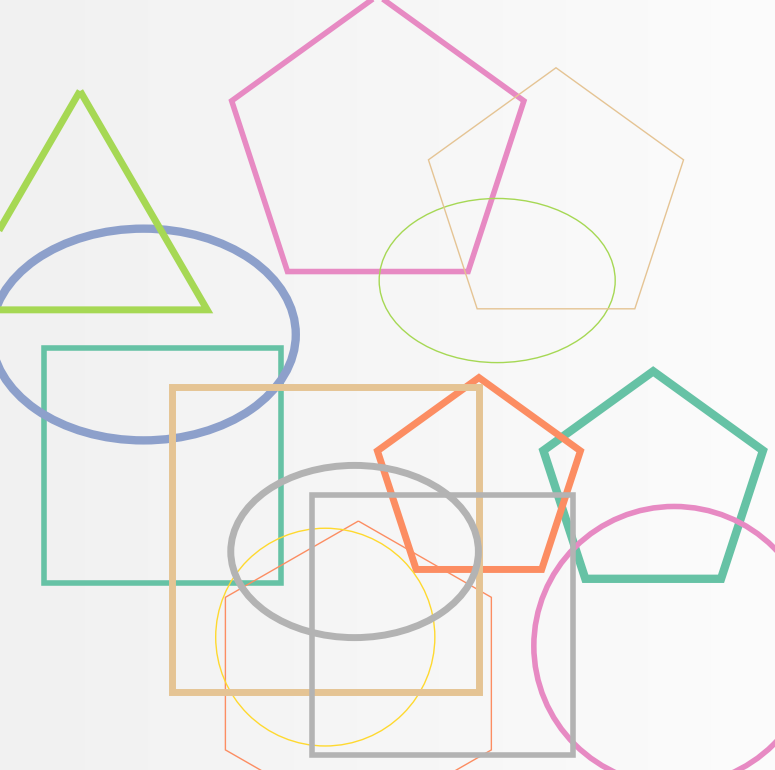[{"shape": "square", "thickness": 2, "radius": 0.76, "center": [0.21, 0.395]}, {"shape": "pentagon", "thickness": 3, "radius": 0.74, "center": [0.843, 0.369]}, {"shape": "hexagon", "thickness": 0.5, "radius": 0.99, "center": [0.462, 0.125]}, {"shape": "pentagon", "thickness": 2.5, "radius": 0.69, "center": [0.618, 0.372]}, {"shape": "oval", "thickness": 3, "radius": 0.98, "center": [0.185, 0.566]}, {"shape": "circle", "thickness": 2, "radius": 0.91, "center": [0.87, 0.161]}, {"shape": "pentagon", "thickness": 2, "radius": 0.99, "center": [0.487, 0.808]}, {"shape": "triangle", "thickness": 2.5, "radius": 0.95, "center": [0.103, 0.692]}, {"shape": "oval", "thickness": 0.5, "radius": 0.76, "center": [0.642, 0.636]}, {"shape": "circle", "thickness": 0.5, "radius": 0.71, "center": [0.42, 0.173]}, {"shape": "square", "thickness": 2.5, "radius": 0.99, "center": [0.42, 0.299]}, {"shape": "pentagon", "thickness": 0.5, "radius": 0.87, "center": [0.717, 0.739]}, {"shape": "square", "thickness": 2, "radius": 0.84, "center": [0.571, 0.188]}, {"shape": "oval", "thickness": 2.5, "radius": 0.8, "center": [0.458, 0.284]}]